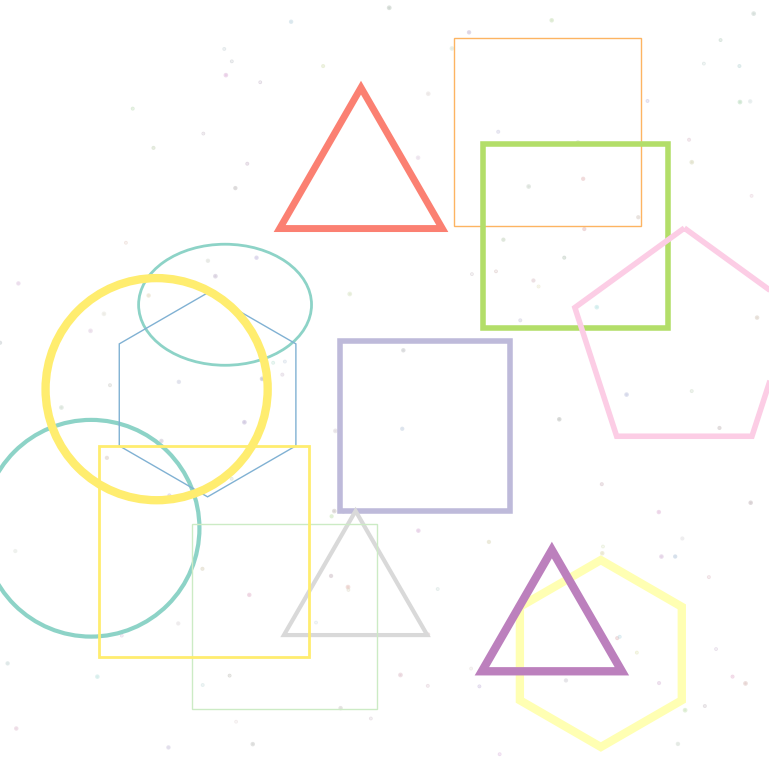[{"shape": "oval", "thickness": 1, "radius": 0.56, "center": [0.292, 0.604]}, {"shape": "circle", "thickness": 1.5, "radius": 0.7, "center": [0.118, 0.314]}, {"shape": "hexagon", "thickness": 3, "radius": 0.61, "center": [0.78, 0.151]}, {"shape": "square", "thickness": 2, "radius": 0.55, "center": [0.552, 0.447]}, {"shape": "triangle", "thickness": 2.5, "radius": 0.61, "center": [0.469, 0.764]}, {"shape": "hexagon", "thickness": 0.5, "radius": 0.66, "center": [0.27, 0.487]}, {"shape": "square", "thickness": 0.5, "radius": 0.61, "center": [0.711, 0.829]}, {"shape": "square", "thickness": 2, "radius": 0.6, "center": [0.747, 0.693]}, {"shape": "pentagon", "thickness": 2, "radius": 0.75, "center": [0.889, 0.554]}, {"shape": "triangle", "thickness": 1.5, "radius": 0.54, "center": [0.462, 0.229]}, {"shape": "triangle", "thickness": 3, "radius": 0.52, "center": [0.717, 0.181]}, {"shape": "square", "thickness": 0.5, "radius": 0.6, "center": [0.37, 0.199]}, {"shape": "square", "thickness": 1, "radius": 0.68, "center": [0.265, 0.284]}, {"shape": "circle", "thickness": 3, "radius": 0.72, "center": [0.203, 0.495]}]